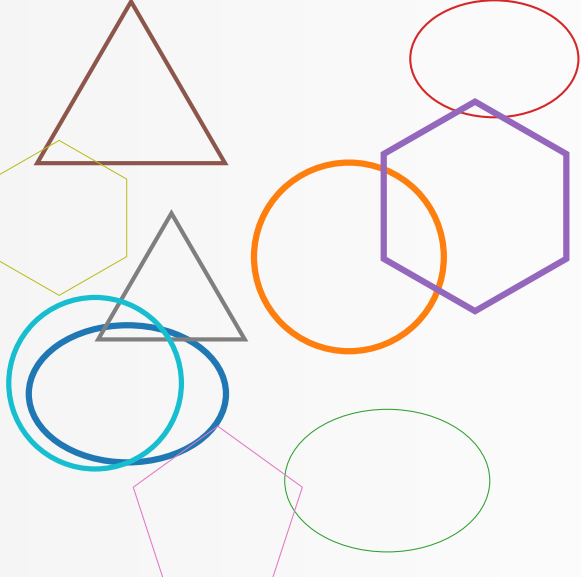[{"shape": "oval", "thickness": 3, "radius": 0.85, "center": [0.219, 0.317]}, {"shape": "circle", "thickness": 3, "radius": 0.82, "center": [0.6, 0.554]}, {"shape": "oval", "thickness": 0.5, "radius": 0.88, "center": [0.666, 0.167]}, {"shape": "oval", "thickness": 1, "radius": 0.72, "center": [0.851, 0.897]}, {"shape": "hexagon", "thickness": 3, "radius": 0.91, "center": [0.817, 0.642]}, {"shape": "triangle", "thickness": 2, "radius": 0.93, "center": [0.226, 0.81]}, {"shape": "pentagon", "thickness": 0.5, "radius": 0.76, "center": [0.375, 0.108]}, {"shape": "triangle", "thickness": 2, "radius": 0.73, "center": [0.295, 0.484]}, {"shape": "hexagon", "thickness": 0.5, "radius": 0.67, "center": [0.102, 0.622]}, {"shape": "circle", "thickness": 2.5, "radius": 0.74, "center": [0.164, 0.336]}]